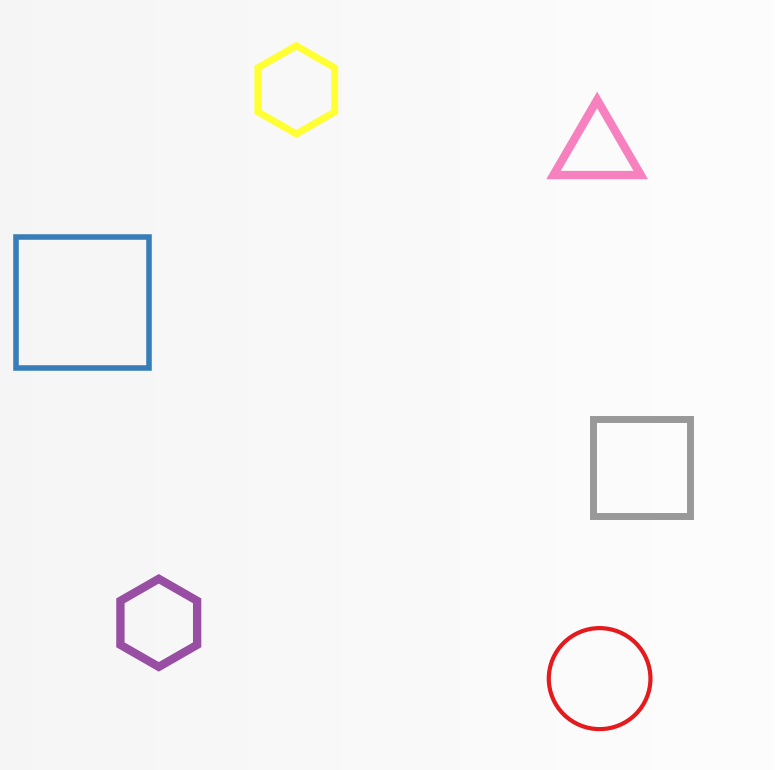[{"shape": "circle", "thickness": 1.5, "radius": 0.33, "center": [0.774, 0.119]}, {"shape": "square", "thickness": 2, "radius": 0.43, "center": [0.106, 0.608]}, {"shape": "hexagon", "thickness": 3, "radius": 0.29, "center": [0.205, 0.191]}, {"shape": "hexagon", "thickness": 2.5, "radius": 0.29, "center": [0.382, 0.883]}, {"shape": "triangle", "thickness": 3, "radius": 0.33, "center": [0.771, 0.805]}, {"shape": "square", "thickness": 2.5, "radius": 0.31, "center": [0.828, 0.393]}]